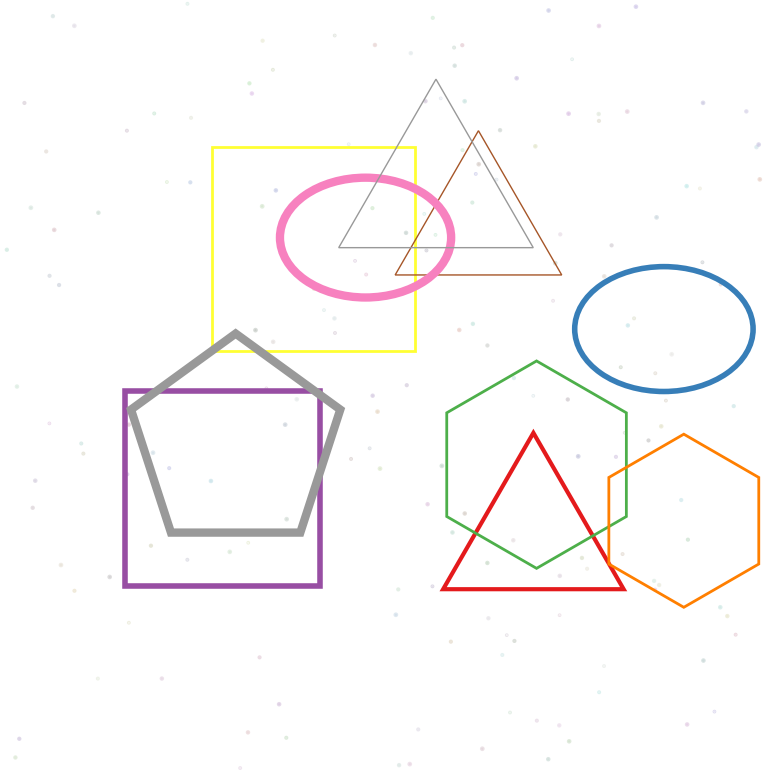[{"shape": "triangle", "thickness": 1.5, "radius": 0.68, "center": [0.693, 0.302]}, {"shape": "oval", "thickness": 2, "radius": 0.58, "center": [0.862, 0.573]}, {"shape": "hexagon", "thickness": 1, "radius": 0.67, "center": [0.697, 0.397]}, {"shape": "square", "thickness": 2, "radius": 0.63, "center": [0.288, 0.366]}, {"shape": "hexagon", "thickness": 1, "radius": 0.56, "center": [0.888, 0.324]}, {"shape": "square", "thickness": 1, "radius": 0.66, "center": [0.407, 0.677]}, {"shape": "triangle", "thickness": 0.5, "radius": 0.62, "center": [0.621, 0.705]}, {"shape": "oval", "thickness": 3, "radius": 0.56, "center": [0.475, 0.691]}, {"shape": "triangle", "thickness": 0.5, "radius": 0.73, "center": [0.566, 0.751]}, {"shape": "pentagon", "thickness": 3, "radius": 0.71, "center": [0.306, 0.424]}]